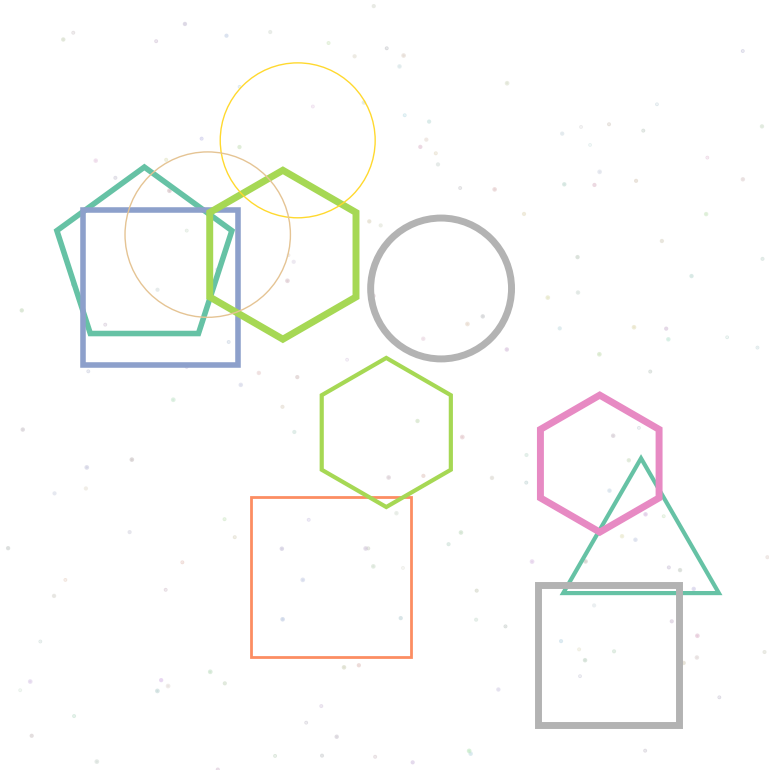[{"shape": "triangle", "thickness": 1.5, "radius": 0.58, "center": [0.833, 0.288]}, {"shape": "pentagon", "thickness": 2, "radius": 0.6, "center": [0.188, 0.664]}, {"shape": "square", "thickness": 1, "radius": 0.52, "center": [0.43, 0.251]}, {"shape": "square", "thickness": 2, "radius": 0.5, "center": [0.209, 0.627]}, {"shape": "hexagon", "thickness": 2.5, "radius": 0.44, "center": [0.779, 0.398]}, {"shape": "hexagon", "thickness": 2.5, "radius": 0.55, "center": [0.367, 0.669]}, {"shape": "hexagon", "thickness": 1.5, "radius": 0.48, "center": [0.502, 0.438]}, {"shape": "circle", "thickness": 0.5, "radius": 0.5, "center": [0.387, 0.818]}, {"shape": "circle", "thickness": 0.5, "radius": 0.54, "center": [0.27, 0.695]}, {"shape": "circle", "thickness": 2.5, "radius": 0.46, "center": [0.573, 0.625]}, {"shape": "square", "thickness": 2.5, "radius": 0.46, "center": [0.791, 0.149]}]